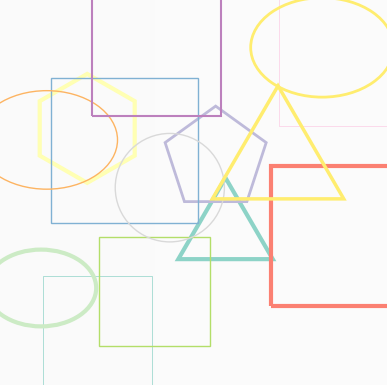[{"shape": "square", "thickness": 0.5, "radius": 0.7, "center": [0.253, 0.141]}, {"shape": "triangle", "thickness": 3, "radius": 0.7, "center": [0.582, 0.397]}, {"shape": "hexagon", "thickness": 3, "radius": 0.71, "center": [0.225, 0.667]}, {"shape": "pentagon", "thickness": 2, "radius": 0.69, "center": [0.557, 0.587]}, {"shape": "square", "thickness": 3, "radius": 0.91, "center": [0.881, 0.387]}, {"shape": "square", "thickness": 1, "radius": 0.94, "center": [0.321, 0.609]}, {"shape": "oval", "thickness": 1, "radius": 0.91, "center": [0.12, 0.637]}, {"shape": "square", "thickness": 1, "radius": 0.71, "center": [0.398, 0.243]}, {"shape": "square", "thickness": 0.5, "radius": 0.89, "center": [0.897, 0.851]}, {"shape": "circle", "thickness": 1, "radius": 0.7, "center": [0.438, 0.513]}, {"shape": "square", "thickness": 1.5, "radius": 0.83, "center": [0.404, 0.866]}, {"shape": "oval", "thickness": 3, "radius": 0.71, "center": [0.106, 0.252]}, {"shape": "oval", "thickness": 2, "radius": 0.92, "center": [0.831, 0.877]}, {"shape": "triangle", "thickness": 2.5, "radius": 0.98, "center": [0.718, 0.581]}]